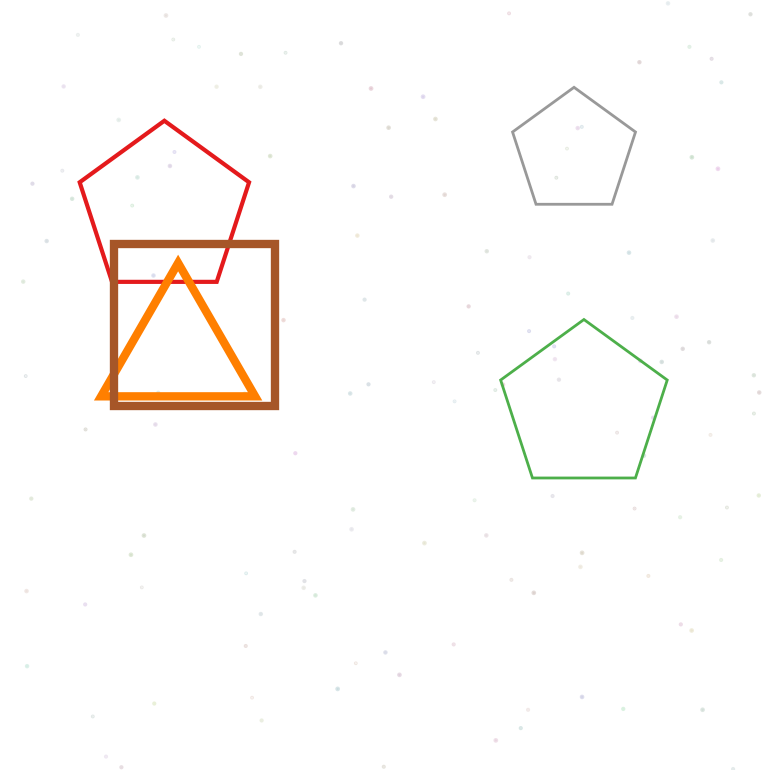[{"shape": "pentagon", "thickness": 1.5, "radius": 0.58, "center": [0.213, 0.728]}, {"shape": "pentagon", "thickness": 1, "radius": 0.57, "center": [0.758, 0.471]}, {"shape": "triangle", "thickness": 3, "radius": 0.58, "center": [0.231, 0.543]}, {"shape": "square", "thickness": 3, "radius": 0.53, "center": [0.253, 0.578]}, {"shape": "pentagon", "thickness": 1, "radius": 0.42, "center": [0.745, 0.803]}]